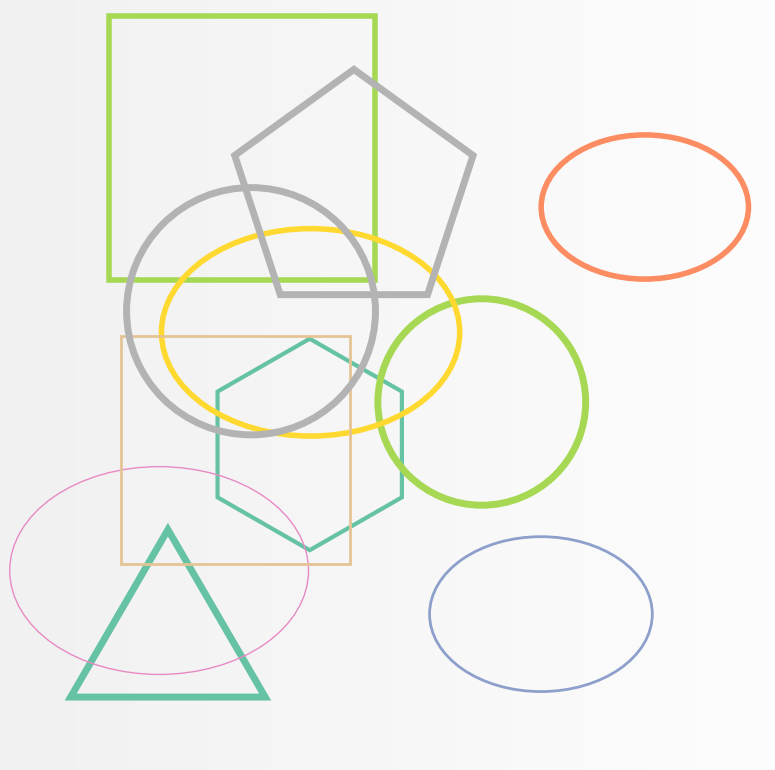[{"shape": "triangle", "thickness": 2.5, "radius": 0.72, "center": [0.217, 0.167]}, {"shape": "hexagon", "thickness": 1.5, "radius": 0.69, "center": [0.4, 0.423]}, {"shape": "oval", "thickness": 2, "radius": 0.67, "center": [0.832, 0.731]}, {"shape": "oval", "thickness": 1, "radius": 0.72, "center": [0.698, 0.202]}, {"shape": "oval", "thickness": 0.5, "radius": 0.96, "center": [0.205, 0.259]}, {"shape": "square", "thickness": 2, "radius": 0.86, "center": [0.312, 0.808]}, {"shape": "circle", "thickness": 2.5, "radius": 0.67, "center": [0.622, 0.478]}, {"shape": "oval", "thickness": 2, "radius": 0.96, "center": [0.401, 0.568]}, {"shape": "square", "thickness": 1, "radius": 0.74, "center": [0.304, 0.416]}, {"shape": "circle", "thickness": 2.5, "radius": 0.8, "center": [0.324, 0.596]}, {"shape": "pentagon", "thickness": 2.5, "radius": 0.81, "center": [0.457, 0.748]}]